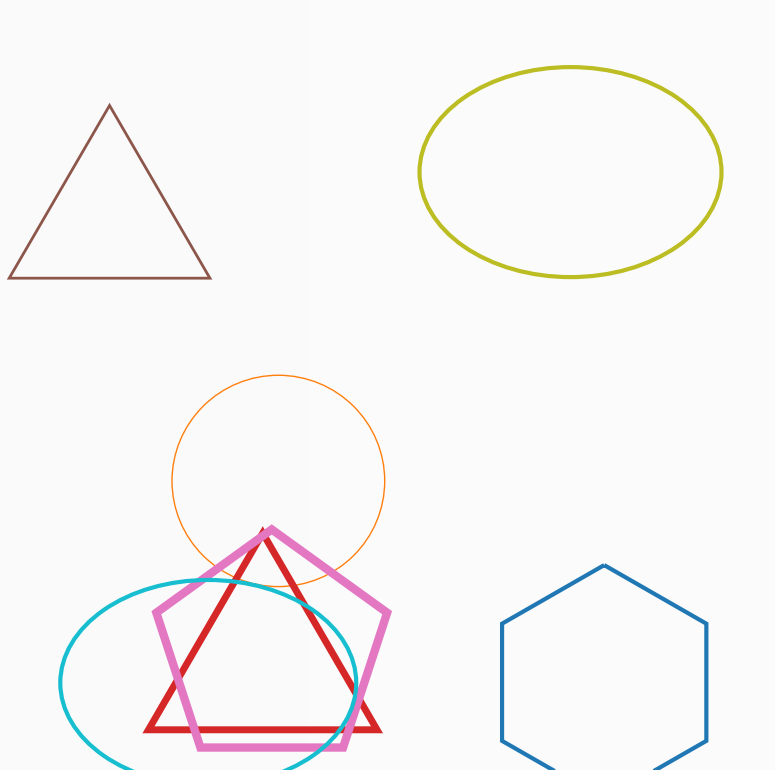[{"shape": "hexagon", "thickness": 1.5, "radius": 0.76, "center": [0.78, 0.114]}, {"shape": "circle", "thickness": 0.5, "radius": 0.69, "center": [0.359, 0.375]}, {"shape": "triangle", "thickness": 2.5, "radius": 0.85, "center": [0.339, 0.137]}, {"shape": "triangle", "thickness": 1, "radius": 0.75, "center": [0.141, 0.713]}, {"shape": "pentagon", "thickness": 3, "radius": 0.78, "center": [0.351, 0.156]}, {"shape": "oval", "thickness": 1.5, "radius": 0.97, "center": [0.736, 0.776]}, {"shape": "oval", "thickness": 1.5, "radius": 0.95, "center": [0.269, 0.113]}]